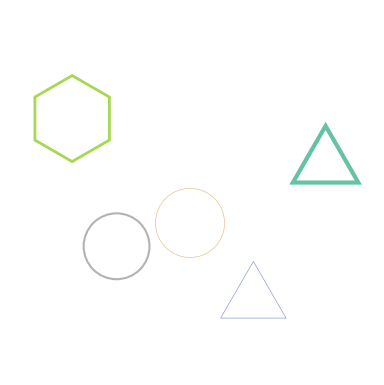[{"shape": "triangle", "thickness": 3, "radius": 0.49, "center": [0.846, 0.575]}, {"shape": "triangle", "thickness": 0.5, "radius": 0.49, "center": [0.658, 0.223]}, {"shape": "hexagon", "thickness": 2, "radius": 0.56, "center": [0.187, 0.692]}, {"shape": "circle", "thickness": 0.5, "radius": 0.45, "center": [0.494, 0.421]}, {"shape": "circle", "thickness": 1.5, "radius": 0.43, "center": [0.303, 0.36]}]